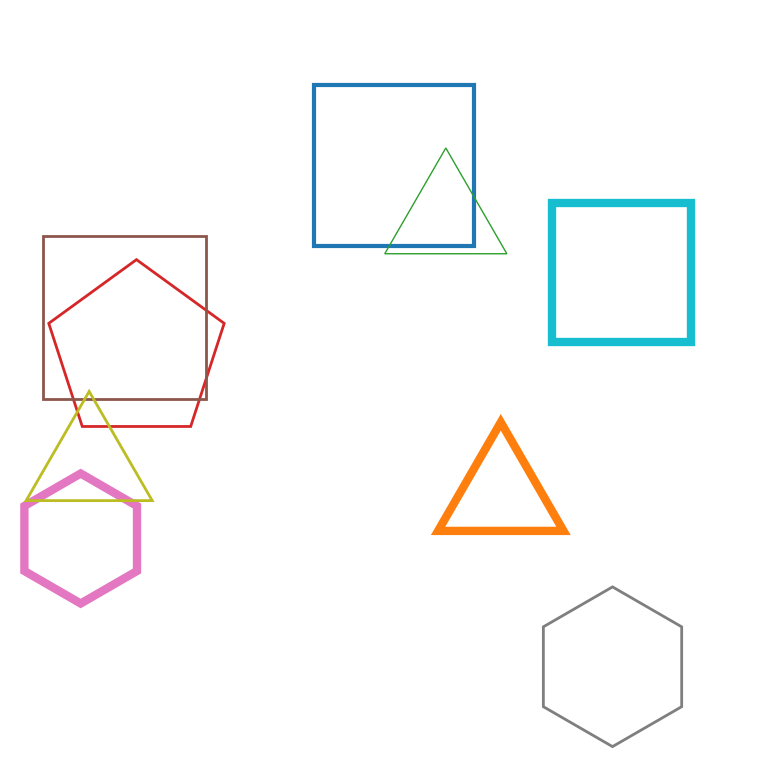[{"shape": "square", "thickness": 1.5, "radius": 0.52, "center": [0.511, 0.785]}, {"shape": "triangle", "thickness": 3, "radius": 0.47, "center": [0.65, 0.358]}, {"shape": "triangle", "thickness": 0.5, "radius": 0.46, "center": [0.579, 0.716]}, {"shape": "pentagon", "thickness": 1, "radius": 0.6, "center": [0.177, 0.543]}, {"shape": "square", "thickness": 1, "radius": 0.53, "center": [0.162, 0.587]}, {"shape": "hexagon", "thickness": 3, "radius": 0.42, "center": [0.105, 0.301]}, {"shape": "hexagon", "thickness": 1, "radius": 0.52, "center": [0.795, 0.134]}, {"shape": "triangle", "thickness": 1, "radius": 0.47, "center": [0.116, 0.397]}, {"shape": "square", "thickness": 3, "radius": 0.45, "center": [0.807, 0.647]}]